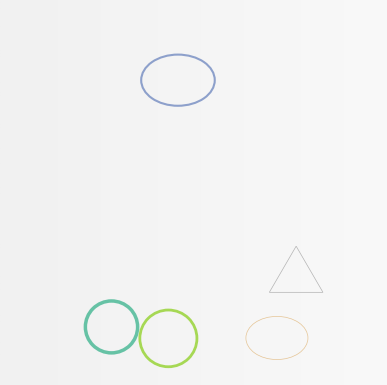[{"shape": "circle", "thickness": 2.5, "radius": 0.34, "center": [0.288, 0.151]}, {"shape": "oval", "thickness": 1.5, "radius": 0.47, "center": [0.459, 0.792]}, {"shape": "circle", "thickness": 2, "radius": 0.37, "center": [0.435, 0.121]}, {"shape": "oval", "thickness": 0.5, "radius": 0.4, "center": [0.715, 0.122]}, {"shape": "triangle", "thickness": 0.5, "radius": 0.4, "center": [0.764, 0.281]}]